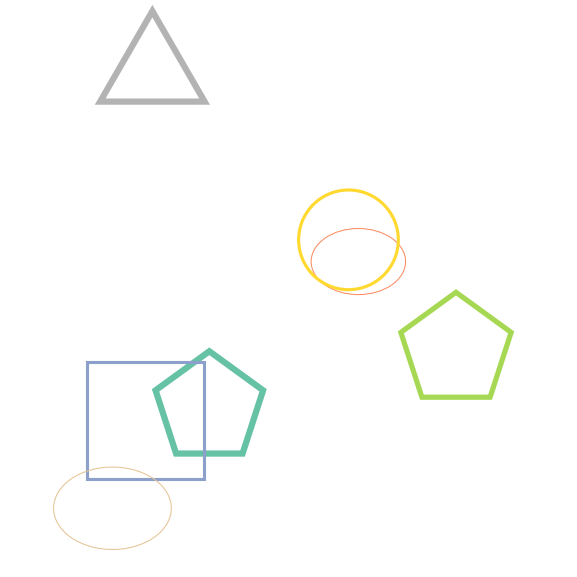[{"shape": "pentagon", "thickness": 3, "radius": 0.49, "center": [0.362, 0.293]}, {"shape": "oval", "thickness": 0.5, "radius": 0.41, "center": [0.621, 0.546]}, {"shape": "square", "thickness": 1.5, "radius": 0.51, "center": [0.252, 0.271]}, {"shape": "pentagon", "thickness": 2.5, "radius": 0.5, "center": [0.79, 0.393]}, {"shape": "circle", "thickness": 1.5, "radius": 0.43, "center": [0.603, 0.584]}, {"shape": "oval", "thickness": 0.5, "radius": 0.51, "center": [0.195, 0.119]}, {"shape": "triangle", "thickness": 3, "radius": 0.52, "center": [0.264, 0.875]}]